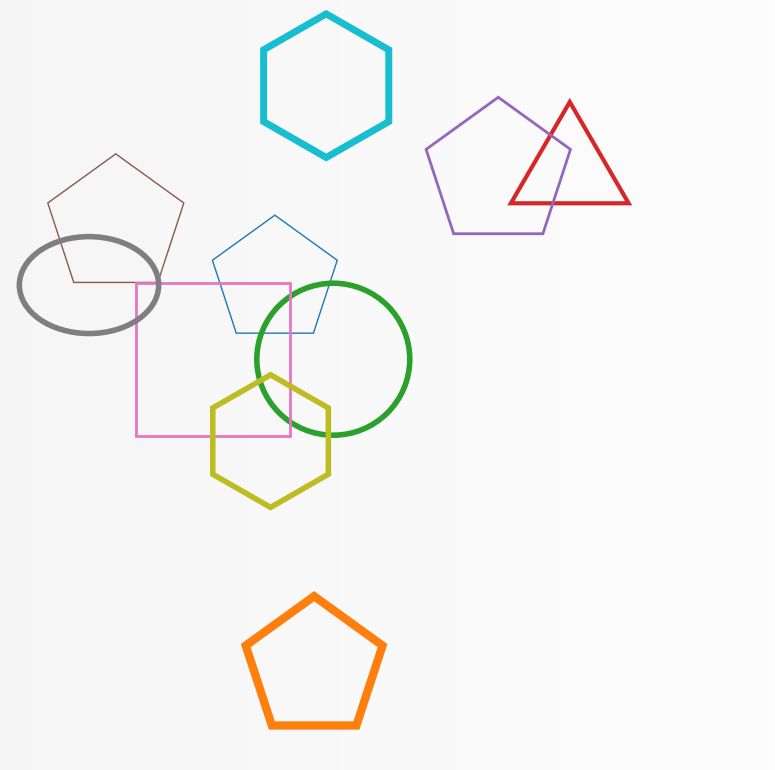[{"shape": "pentagon", "thickness": 0.5, "radius": 0.42, "center": [0.355, 0.636]}, {"shape": "pentagon", "thickness": 3, "radius": 0.46, "center": [0.405, 0.133]}, {"shape": "circle", "thickness": 2, "radius": 0.49, "center": [0.43, 0.533]}, {"shape": "triangle", "thickness": 1.5, "radius": 0.44, "center": [0.735, 0.78]}, {"shape": "pentagon", "thickness": 1, "radius": 0.49, "center": [0.643, 0.776]}, {"shape": "pentagon", "thickness": 0.5, "radius": 0.46, "center": [0.149, 0.708]}, {"shape": "square", "thickness": 1, "radius": 0.5, "center": [0.275, 0.533]}, {"shape": "oval", "thickness": 2, "radius": 0.45, "center": [0.115, 0.63]}, {"shape": "hexagon", "thickness": 2, "radius": 0.43, "center": [0.349, 0.427]}, {"shape": "hexagon", "thickness": 2.5, "radius": 0.47, "center": [0.421, 0.889]}]